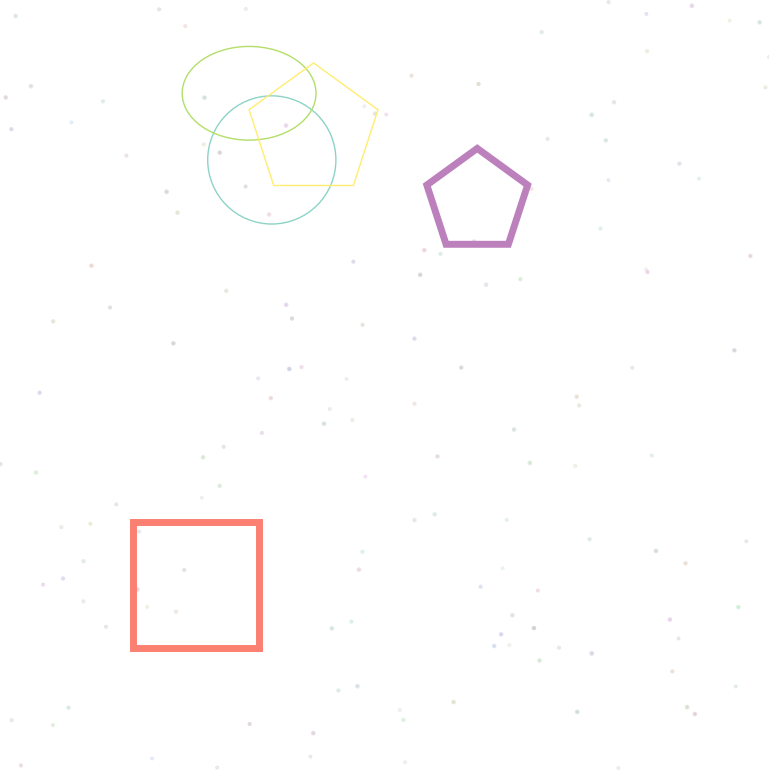[{"shape": "circle", "thickness": 0.5, "radius": 0.42, "center": [0.353, 0.792]}, {"shape": "square", "thickness": 2.5, "radius": 0.41, "center": [0.254, 0.24]}, {"shape": "oval", "thickness": 0.5, "radius": 0.43, "center": [0.324, 0.879]}, {"shape": "pentagon", "thickness": 2.5, "radius": 0.34, "center": [0.62, 0.738]}, {"shape": "pentagon", "thickness": 0.5, "radius": 0.44, "center": [0.407, 0.83]}]